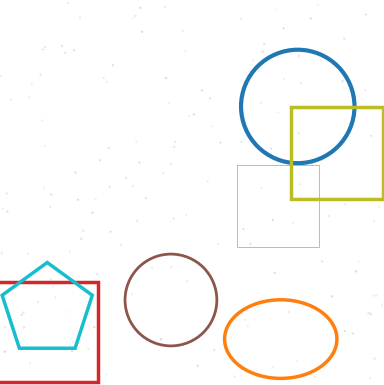[{"shape": "circle", "thickness": 3, "radius": 0.74, "center": [0.773, 0.724]}, {"shape": "oval", "thickness": 2.5, "radius": 0.73, "center": [0.729, 0.119]}, {"shape": "square", "thickness": 2.5, "radius": 0.65, "center": [0.124, 0.137]}, {"shape": "circle", "thickness": 2, "radius": 0.6, "center": [0.444, 0.221]}, {"shape": "square", "thickness": 0.5, "radius": 0.53, "center": [0.723, 0.465]}, {"shape": "square", "thickness": 2.5, "radius": 0.6, "center": [0.877, 0.603]}, {"shape": "pentagon", "thickness": 2.5, "radius": 0.62, "center": [0.123, 0.195]}]